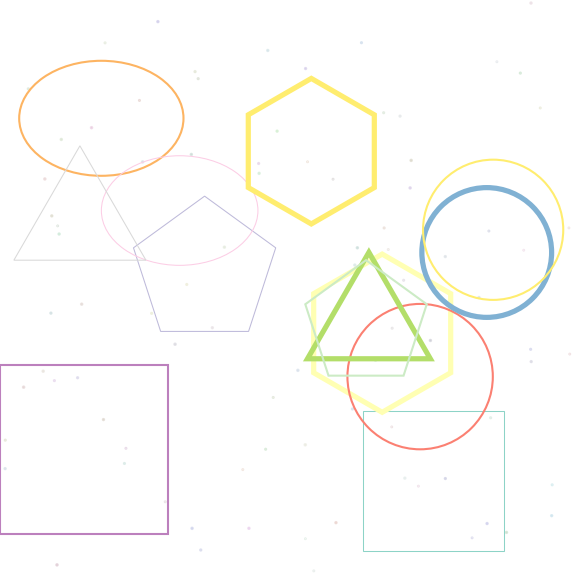[{"shape": "square", "thickness": 0.5, "radius": 0.61, "center": [0.751, 0.167]}, {"shape": "hexagon", "thickness": 2.5, "radius": 0.68, "center": [0.662, 0.422]}, {"shape": "pentagon", "thickness": 0.5, "radius": 0.65, "center": [0.354, 0.53]}, {"shape": "circle", "thickness": 1, "radius": 0.63, "center": [0.727, 0.347]}, {"shape": "circle", "thickness": 2.5, "radius": 0.56, "center": [0.843, 0.562]}, {"shape": "oval", "thickness": 1, "radius": 0.71, "center": [0.175, 0.794]}, {"shape": "triangle", "thickness": 2.5, "radius": 0.61, "center": [0.639, 0.439]}, {"shape": "oval", "thickness": 0.5, "radius": 0.68, "center": [0.311, 0.635]}, {"shape": "triangle", "thickness": 0.5, "radius": 0.66, "center": [0.138, 0.615]}, {"shape": "square", "thickness": 1, "radius": 0.73, "center": [0.145, 0.221]}, {"shape": "pentagon", "thickness": 1, "radius": 0.55, "center": [0.634, 0.438]}, {"shape": "circle", "thickness": 1, "radius": 0.61, "center": [0.854, 0.601]}, {"shape": "hexagon", "thickness": 2.5, "radius": 0.63, "center": [0.539, 0.737]}]